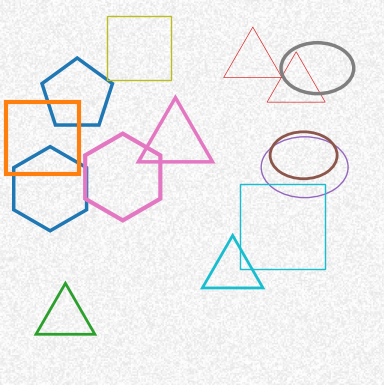[{"shape": "pentagon", "thickness": 2.5, "radius": 0.48, "center": [0.201, 0.753]}, {"shape": "hexagon", "thickness": 2.5, "radius": 0.55, "center": [0.13, 0.51]}, {"shape": "square", "thickness": 3, "radius": 0.47, "center": [0.11, 0.642]}, {"shape": "triangle", "thickness": 2, "radius": 0.44, "center": [0.17, 0.176]}, {"shape": "triangle", "thickness": 0.5, "radius": 0.44, "center": [0.657, 0.842]}, {"shape": "triangle", "thickness": 0.5, "radius": 0.44, "center": [0.769, 0.778]}, {"shape": "oval", "thickness": 1, "radius": 0.56, "center": [0.791, 0.566]}, {"shape": "oval", "thickness": 2, "radius": 0.44, "center": [0.789, 0.597]}, {"shape": "hexagon", "thickness": 3, "radius": 0.56, "center": [0.319, 0.54]}, {"shape": "triangle", "thickness": 2.5, "radius": 0.56, "center": [0.456, 0.635]}, {"shape": "oval", "thickness": 2.5, "radius": 0.47, "center": [0.824, 0.823]}, {"shape": "square", "thickness": 1, "radius": 0.41, "center": [0.361, 0.876]}, {"shape": "square", "thickness": 1, "radius": 0.55, "center": [0.735, 0.412]}, {"shape": "triangle", "thickness": 2, "radius": 0.45, "center": [0.604, 0.298]}]